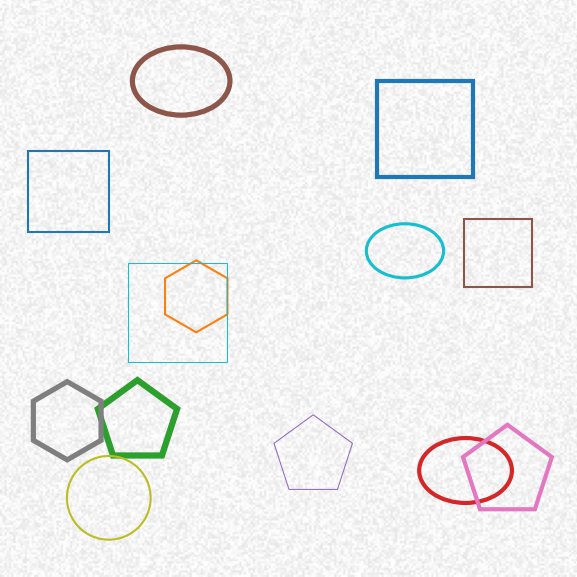[{"shape": "square", "thickness": 2, "radius": 0.42, "center": [0.736, 0.775]}, {"shape": "square", "thickness": 1, "radius": 0.35, "center": [0.119, 0.667]}, {"shape": "hexagon", "thickness": 1, "radius": 0.31, "center": [0.34, 0.486]}, {"shape": "pentagon", "thickness": 3, "radius": 0.36, "center": [0.238, 0.269]}, {"shape": "oval", "thickness": 2, "radius": 0.4, "center": [0.806, 0.184]}, {"shape": "pentagon", "thickness": 0.5, "radius": 0.36, "center": [0.542, 0.209]}, {"shape": "oval", "thickness": 2.5, "radius": 0.42, "center": [0.314, 0.859]}, {"shape": "square", "thickness": 1, "radius": 0.3, "center": [0.863, 0.561]}, {"shape": "pentagon", "thickness": 2, "radius": 0.4, "center": [0.879, 0.183]}, {"shape": "hexagon", "thickness": 2.5, "radius": 0.34, "center": [0.116, 0.271]}, {"shape": "circle", "thickness": 1, "radius": 0.36, "center": [0.188, 0.137]}, {"shape": "oval", "thickness": 1.5, "radius": 0.33, "center": [0.701, 0.565]}, {"shape": "square", "thickness": 0.5, "radius": 0.43, "center": [0.308, 0.458]}]